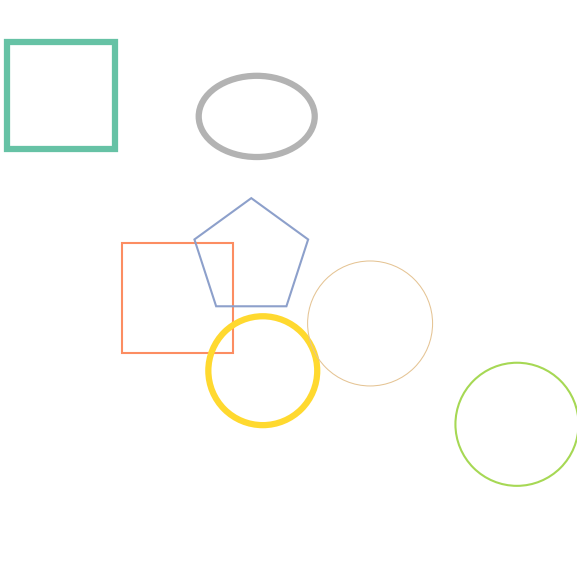[{"shape": "square", "thickness": 3, "radius": 0.46, "center": [0.105, 0.834]}, {"shape": "square", "thickness": 1, "radius": 0.48, "center": [0.307, 0.483]}, {"shape": "pentagon", "thickness": 1, "radius": 0.52, "center": [0.435, 0.553]}, {"shape": "circle", "thickness": 1, "radius": 0.53, "center": [0.895, 0.264]}, {"shape": "circle", "thickness": 3, "radius": 0.47, "center": [0.455, 0.357]}, {"shape": "circle", "thickness": 0.5, "radius": 0.54, "center": [0.641, 0.439]}, {"shape": "oval", "thickness": 3, "radius": 0.5, "center": [0.445, 0.798]}]